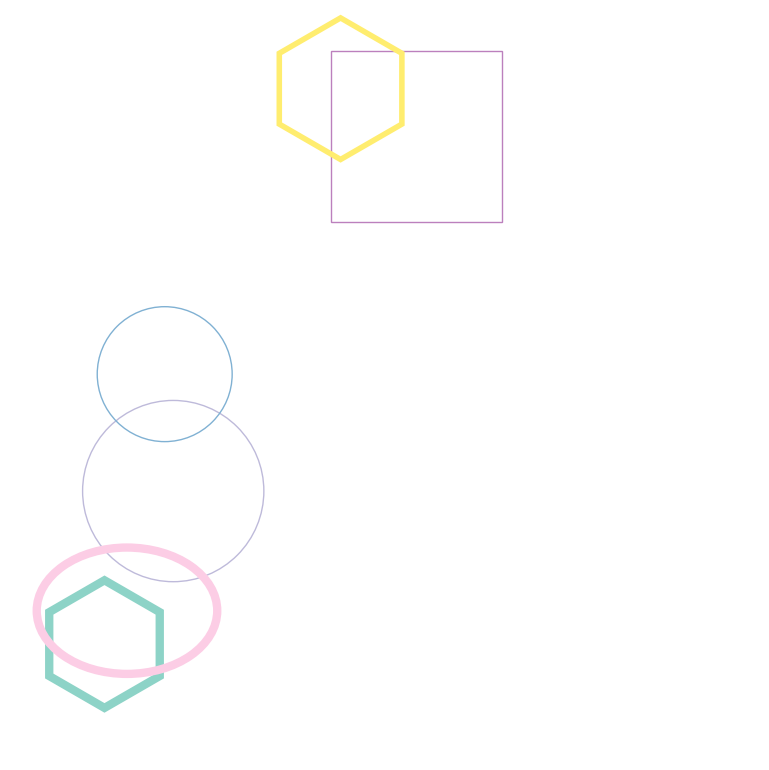[{"shape": "hexagon", "thickness": 3, "radius": 0.41, "center": [0.136, 0.164]}, {"shape": "circle", "thickness": 0.5, "radius": 0.59, "center": [0.225, 0.362]}, {"shape": "circle", "thickness": 0.5, "radius": 0.44, "center": [0.214, 0.514]}, {"shape": "oval", "thickness": 3, "radius": 0.59, "center": [0.165, 0.207]}, {"shape": "square", "thickness": 0.5, "radius": 0.56, "center": [0.541, 0.823]}, {"shape": "hexagon", "thickness": 2, "radius": 0.46, "center": [0.442, 0.885]}]